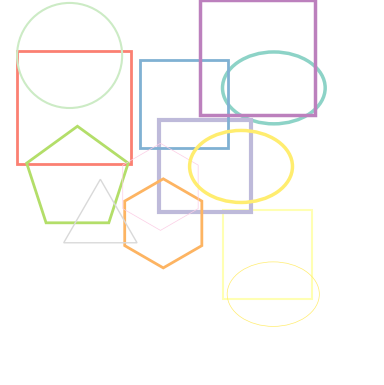[{"shape": "oval", "thickness": 2.5, "radius": 0.67, "center": [0.711, 0.772]}, {"shape": "square", "thickness": 1.5, "radius": 0.58, "center": [0.695, 0.339]}, {"shape": "square", "thickness": 3, "radius": 0.6, "center": [0.532, 0.568]}, {"shape": "square", "thickness": 2, "radius": 0.74, "center": [0.192, 0.72]}, {"shape": "square", "thickness": 2, "radius": 0.57, "center": [0.479, 0.73]}, {"shape": "hexagon", "thickness": 2, "radius": 0.58, "center": [0.424, 0.42]}, {"shape": "pentagon", "thickness": 2, "radius": 0.69, "center": [0.201, 0.533]}, {"shape": "hexagon", "thickness": 0.5, "radius": 0.57, "center": [0.417, 0.515]}, {"shape": "triangle", "thickness": 1, "radius": 0.55, "center": [0.261, 0.424]}, {"shape": "square", "thickness": 2.5, "radius": 0.75, "center": [0.668, 0.85]}, {"shape": "circle", "thickness": 1.5, "radius": 0.68, "center": [0.181, 0.856]}, {"shape": "oval", "thickness": 2.5, "radius": 0.67, "center": [0.626, 0.568]}, {"shape": "oval", "thickness": 0.5, "radius": 0.6, "center": [0.71, 0.236]}]